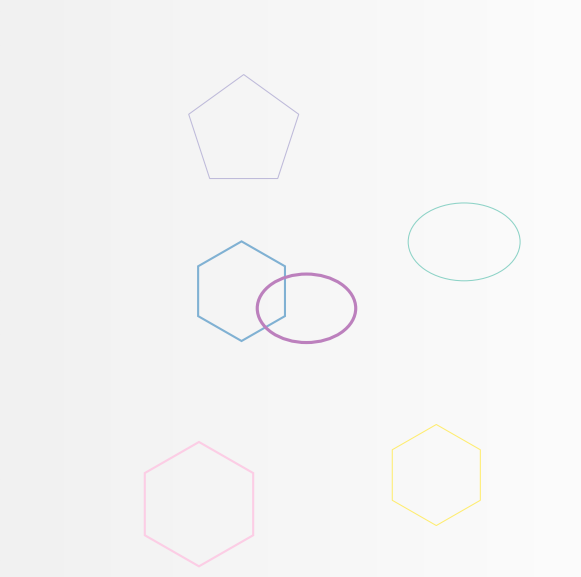[{"shape": "oval", "thickness": 0.5, "radius": 0.48, "center": [0.799, 0.58]}, {"shape": "pentagon", "thickness": 0.5, "radius": 0.5, "center": [0.419, 0.771]}, {"shape": "hexagon", "thickness": 1, "radius": 0.43, "center": [0.416, 0.495]}, {"shape": "hexagon", "thickness": 1, "radius": 0.54, "center": [0.342, 0.126]}, {"shape": "oval", "thickness": 1.5, "radius": 0.42, "center": [0.527, 0.465]}, {"shape": "hexagon", "thickness": 0.5, "radius": 0.44, "center": [0.751, 0.177]}]